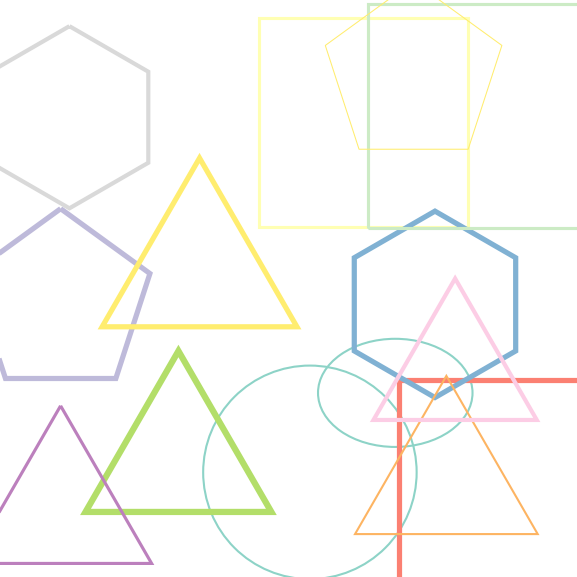[{"shape": "oval", "thickness": 1, "radius": 0.67, "center": [0.684, 0.319]}, {"shape": "circle", "thickness": 1, "radius": 0.92, "center": [0.537, 0.181]}, {"shape": "square", "thickness": 1.5, "radius": 0.9, "center": [0.63, 0.787]}, {"shape": "pentagon", "thickness": 2.5, "radius": 0.81, "center": [0.105, 0.475]}, {"shape": "square", "thickness": 2.5, "radius": 0.9, "center": [0.871, 0.16]}, {"shape": "hexagon", "thickness": 2.5, "radius": 0.81, "center": [0.753, 0.472]}, {"shape": "triangle", "thickness": 1, "radius": 0.91, "center": [0.773, 0.166]}, {"shape": "triangle", "thickness": 3, "radius": 0.93, "center": [0.309, 0.206]}, {"shape": "triangle", "thickness": 2, "radius": 0.82, "center": [0.788, 0.354]}, {"shape": "hexagon", "thickness": 2, "radius": 0.79, "center": [0.12, 0.796]}, {"shape": "triangle", "thickness": 1.5, "radius": 0.91, "center": [0.105, 0.114]}, {"shape": "square", "thickness": 1.5, "radius": 0.97, "center": [0.831, 0.798]}, {"shape": "triangle", "thickness": 2.5, "radius": 0.97, "center": [0.346, 0.531]}, {"shape": "pentagon", "thickness": 0.5, "radius": 0.8, "center": [0.716, 0.871]}]